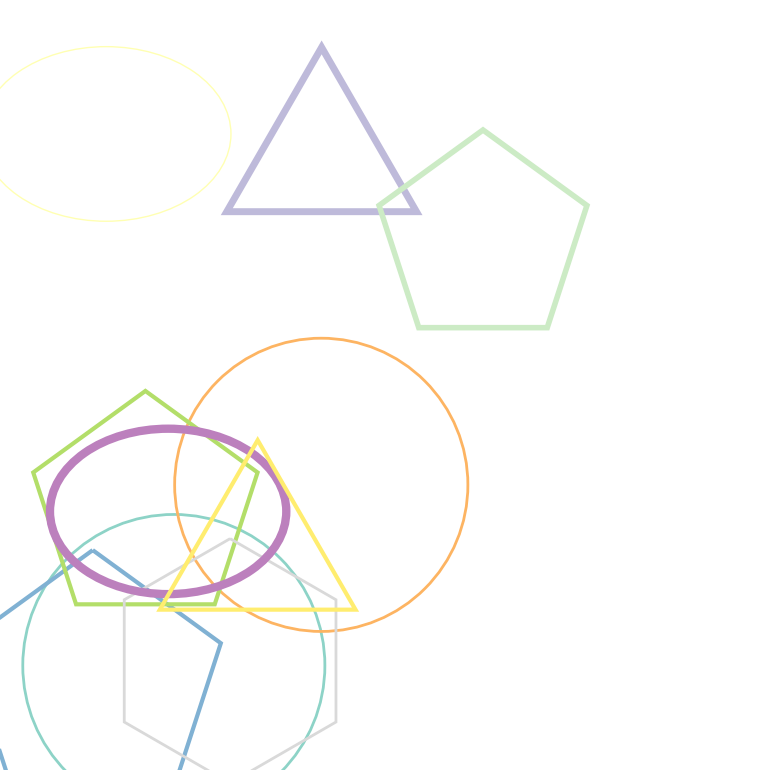[{"shape": "circle", "thickness": 1, "radius": 0.98, "center": [0.226, 0.136]}, {"shape": "oval", "thickness": 0.5, "radius": 0.81, "center": [0.138, 0.826]}, {"shape": "triangle", "thickness": 2.5, "radius": 0.71, "center": [0.418, 0.796]}, {"shape": "pentagon", "thickness": 1.5, "radius": 0.87, "center": [0.12, 0.111]}, {"shape": "circle", "thickness": 1, "radius": 0.95, "center": [0.417, 0.37]}, {"shape": "pentagon", "thickness": 1.5, "radius": 0.77, "center": [0.189, 0.339]}, {"shape": "hexagon", "thickness": 1, "radius": 0.79, "center": [0.299, 0.142]}, {"shape": "oval", "thickness": 3, "radius": 0.77, "center": [0.218, 0.336]}, {"shape": "pentagon", "thickness": 2, "radius": 0.71, "center": [0.627, 0.689]}, {"shape": "triangle", "thickness": 1.5, "radius": 0.73, "center": [0.335, 0.282]}]